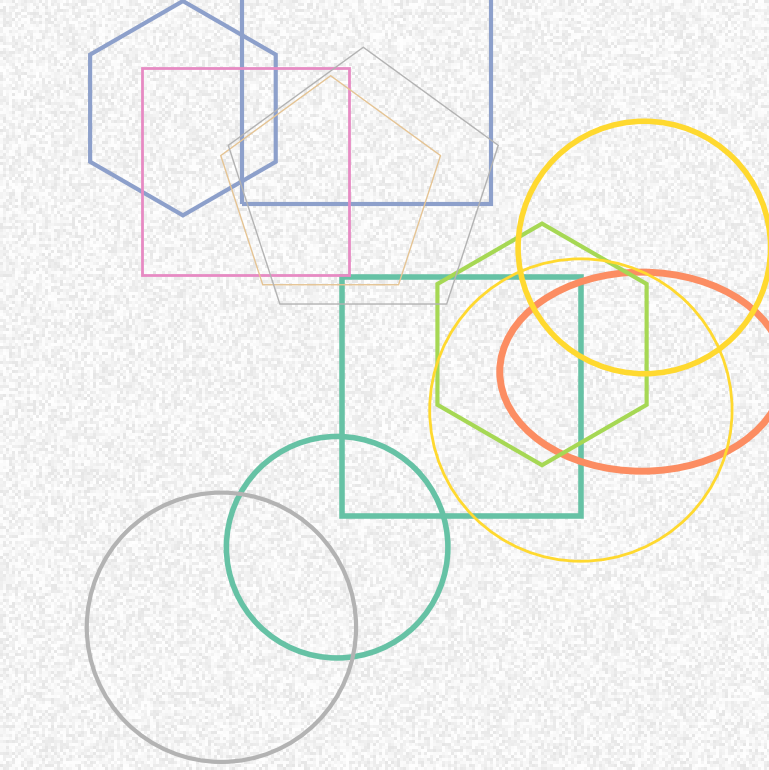[{"shape": "circle", "thickness": 2, "radius": 0.72, "center": [0.438, 0.289]}, {"shape": "square", "thickness": 2, "radius": 0.77, "center": [0.599, 0.485]}, {"shape": "oval", "thickness": 2.5, "radius": 0.92, "center": [0.834, 0.517]}, {"shape": "square", "thickness": 1.5, "radius": 0.81, "center": [0.476, 0.898]}, {"shape": "hexagon", "thickness": 1.5, "radius": 0.7, "center": [0.238, 0.859]}, {"shape": "square", "thickness": 1, "radius": 0.67, "center": [0.319, 0.777]}, {"shape": "hexagon", "thickness": 1.5, "radius": 0.78, "center": [0.704, 0.553]}, {"shape": "circle", "thickness": 1, "radius": 0.98, "center": [0.754, 0.467]}, {"shape": "circle", "thickness": 2, "radius": 0.82, "center": [0.837, 0.679]}, {"shape": "pentagon", "thickness": 0.5, "radius": 0.75, "center": [0.429, 0.752]}, {"shape": "circle", "thickness": 1.5, "radius": 0.87, "center": [0.288, 0.185]}, {"shape": "pentagon", "thickness": 0.5, "radius": 0.92, "center": [0.472, 0.754]}]